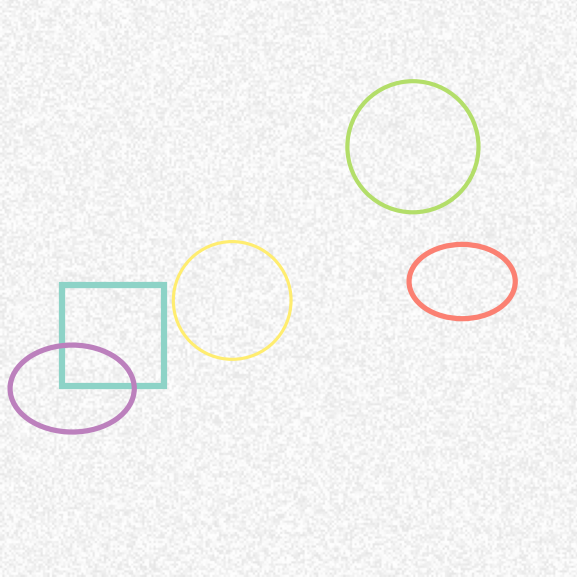[{"shape": "square", "thickness": 3, "radius": 0.44, "center": [0.196, 0.418]}, {"shape": "oval", "thickness": 2.5, "radius": 0.46, "center": [0.8, 0.512]}, {"shape": "circle", "thickness": 2, "radius": 0.57, "center": [0.715, 0.745]}, {"shape": "oval", "thickness": 2.5, "radius": 0.54, "center": [0.125, 0.326]}, {"shape": "circle", "thickness": 1.5, "radius": 0.51, "center": [0.402, 0.479]}]